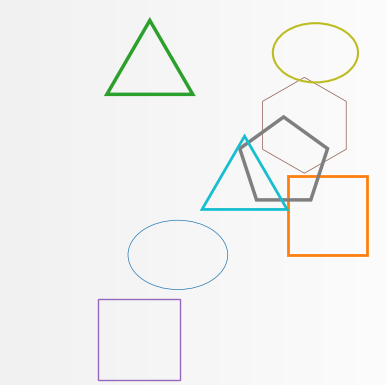[{"shape": "oval", "thickness": 0.5, "radius": 0.64, "center": [0.459, 0.338]}, {"shape": "square", "thickness": 2, "radius": 0.51, "center": [0.846, 0.44]}, {"shape": "triangle", "thickness": 2.5, "radius": 0.64, "center": [0.387, 0.819]}, {"shape": "square", "thickness": 1, "radius": 0.53, "center": [0.359, 0.118]}, {"shape": "hexagon", "thickness": 0.5, "radius": 0.62, "center": [0.786, 0.675]}, {"shape": "pentagon", "thickness": 2.5, "radius": 0.6, "center": [0.732, 0.577]}, {"shape": "oval", "thickness": 1.5, "radius": 0.55, "center": [0.814, 0.863]}, {"shape": "triangle", "thickness": 2, "radius": 0.63, "center": [0.631, 0.519]}]